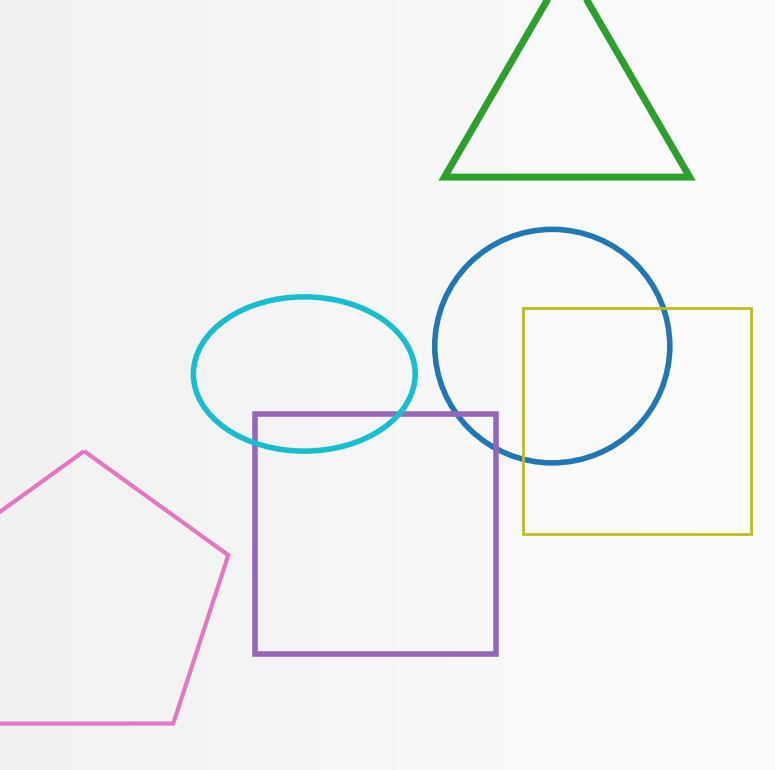[{"shape": "circle", "thickness": 2, "radius": 0.76, "center": [0.713, 0.551]}, {"shape": "triangle", "thickness": 2.5, "radius": 0.91, "center": [0.732, 0.861]}, {"shape": "square", "thickness": 2, "radius": 0.78, "center": [0.485, 0.307]}, {"shape": "pentagon", "thickness": 1.5, "radius": 0.98, "center": [0.109, 0.219]}, {"shape": "square", "thickness": 1, "radius": 0.73, "center": [0.822, 0.453]}, {"shape": "oval", "thickness": 2, "radius": 0.72, "center": [0.393, 0.514]}]